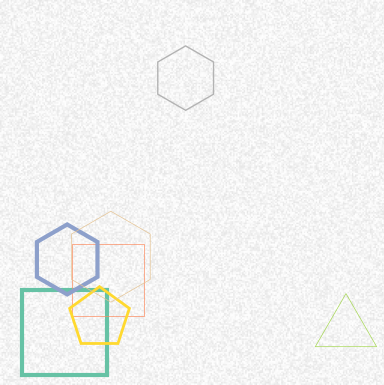[{"shape": "square", "thickness": 3, "radius": 0.55, "center": [0.168, 0.137]}, {"shape": "square", "thickness": 0.5, "radius": 0.47, "center": [0.28, 0.272]}, {"shape": "hexagon", "thickness": 3, "radius": 0.45, "center": [0.175, 0.326]}, {"shape": "triangle", "thickness": 0.5, "radius": 0.46, "center": [0.899, 0.146]}, {"shape": "pentagon", "thickness": 2, "radius": 0.41, "center": [0.258, 0.174]}, {"shape": "hexagon", "thickness": 0.5, "radius": 0.59, "center": [0.288, 0.333]}, {"shape": "hexagon", "thickness": 1, "radius": 0.42, "center": [0.482, 0.797]}]